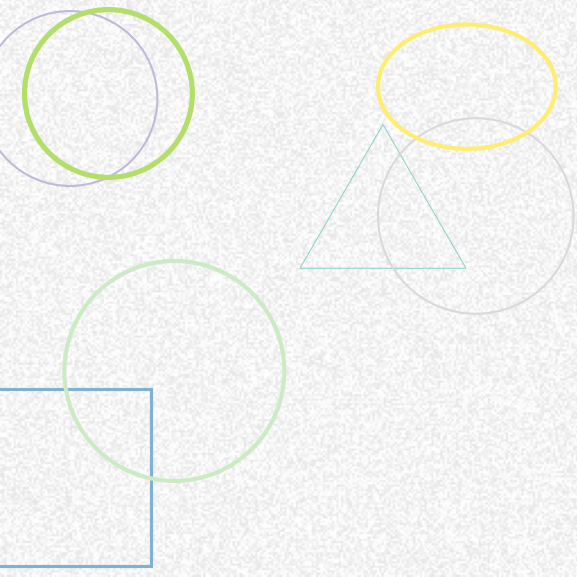[{"shape": "triangle", "thickness": 0.5, "radius": 0.83, "center": [0.663, 0.618]}, {"shape": "circle", "thickness": 1, "radius": 0.76, "center": [0.121, 0.829]}, {"shape": "square", "thickness": 1.5, "radius": 0.77, "center": [0.107, 0.172]}, {"shape": "circle", "thickness": 2.5, "radius": 0.73, "center": [0.188, 0.837]}, {"shape": "circle", "thickness": 1, "radius": 0.85, "center": [0.824, 0.625]}, {"shape": "circle", "thickness": 2, "radius": 0.95, "center": [0.302, 0.357]}, {"shape": "oval", "thickness": 2, "radius": 0.77, "center": [0.808, 0.849]}]